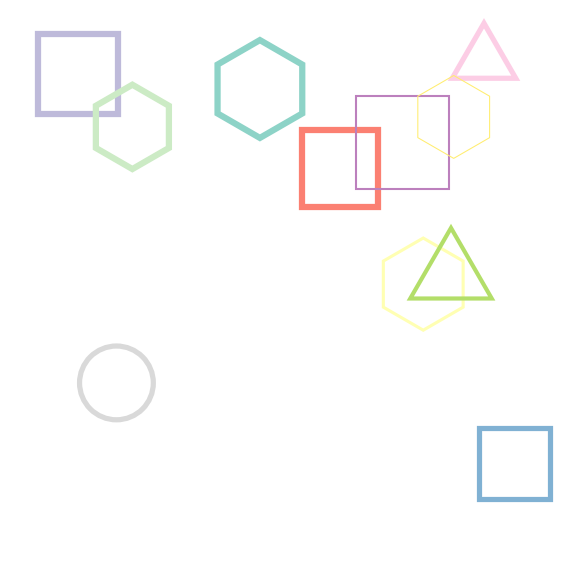[{"shape": "hexagon", "thickness": 3, "radius": 0.42, "center": [0.45, 0.845]}, {"shape": "hexagon", "thickness": 1.5, "radius": 0.4, "center": [0.733, 0.507]}, {"shape": "square", "thickness": 3, "radius": 0.35, "center": [0.135, 0.872]}, {"shape": "square", "thickness": 3, "radius": 0.33, "center": [0.589, 0.708]}, {"shape": "square", "thickness": 2.5, "radius": 0.31, "center": [0.891, 0.197]}, {"shape": "triangle", "thickness": 2, "radius": 0.41, "center": [0.781, 0.523]}, {"shape": "triangle", "thickness": 2.5, "radius": 0.32, "center": [0.838, 0.895]}, {"shape": "circle", "thickness": 2.5, "radius": 0.32, "center": [0.202, 0.336]}, {"shape": "square", "thickness": 1, "radius": 0.4, "center": [0.697, 0.752]}, {"shape": "hexagon", "thickness": 3, "radius": 0.37, "center": [0.229, 0.779]}, {"shape": "hexagon", "thickness": 0.5, "radius": 0.36, "center": [0.786, 0.797]}]